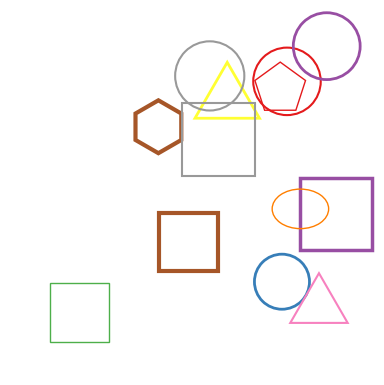[{"shape": "pentagon", "thickness": 1, "radius": 0.35, "center": [0.728, 0.77]}, {"shape": "circle", "thickness": 1.5, "radius": 0.44, "center": [0.745, 0.789]}, {"shape": "circle", "thickness": 2, "radius": 0.36, "center": [0.732, 0.268]}, {"shape": "square", "thickness": 1, "radius": 0.38, "center": [0.207, 0.189]}, {"shape": "circle", "thickness": 2, "radius": 0.43, "center": [0.849, 0.88]}, {"shape": "square", "thickness": 2.5, "radius": 0.47, "center": [0.872, 0.445]}, {"shape": "oval", "thickness": 1, "radius": 0.37, "center": [0.78, 0.457]}, {"shape": "triangle", "thickness": 2, "radius": 0.48, "center": [0.59, 0.741]}, {"shape": "square", "thickness": 3, "radius": 0.38, "center": [0.49, 0.372]}, {"shape": "hexagon", "thickness": 3, "radius": 0.34, "center": [0.411, 0.671]}, {"shape": "triangle", "thickness": 1.5, "radius": 0.43, "center": [0.828, 0.204]}, {"shape": "square", "thickness": 1.5, "radius": 0.48, "center": [0.568, 0.637]}, {"shape": "circle", "thickness": 1.5, "radius": 0.45, "center": [0.545, 0.803]}]